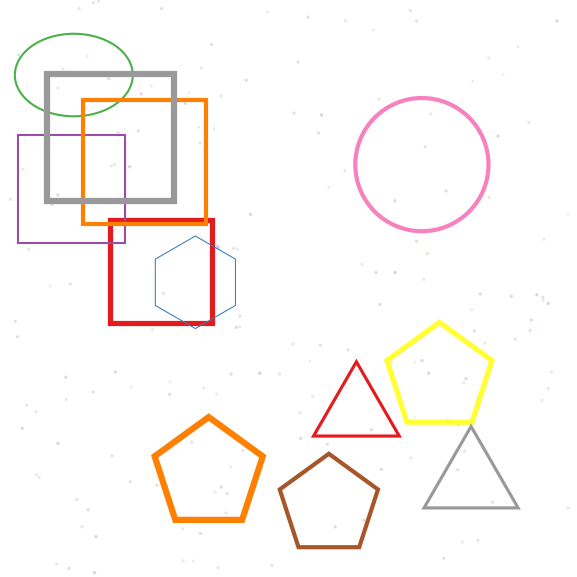[{"shape": "triangle", "thickness": 1.5, "radius": 0.43, "center": [0.617, 0.287]}, {"shape": "square", "thickness": 2.5, "radius": 0.44, "center": [0.278, 0.529]}, {"shape": "hexagon", "thickness": 0.5, "radius": 0.4, "center": [0.338, 0.51]}, {"shape": "oval", "thickness": 1, "radius": 0.51, "center": [0.128, 0.869]}, {"shape": "square", "thickness": 1, "radius": 0.47, "center": [0.124, 0.672]}, {"shape": "pentagon", "thickness": 3, "radius": 0.49, "center": [0.361, 0.179]}, {"shape": "square", "thickness": 2, "radius": 0.53, "center": [0.251, 0.719]}, {"shape": "pentagon", "thickness": 2.5, "radius": 0.48, "center": [0.761, 0.345]}, {"shape": "pentagon", "thickness": 2, "radius": 0.45, "center": [0.569, 0.124]}, {"shape": "circle", "thickness": 2, "radius": 0.58, "center": [0.731, 0.714]}, {"shape": "triangle", "thickness": 1.5, "radius": 0.47, "center": [0.816, 0.167]}, {"shape": "square", "thickness": 3, "radius": 0.55, "center": [0.191, 0.761]}]